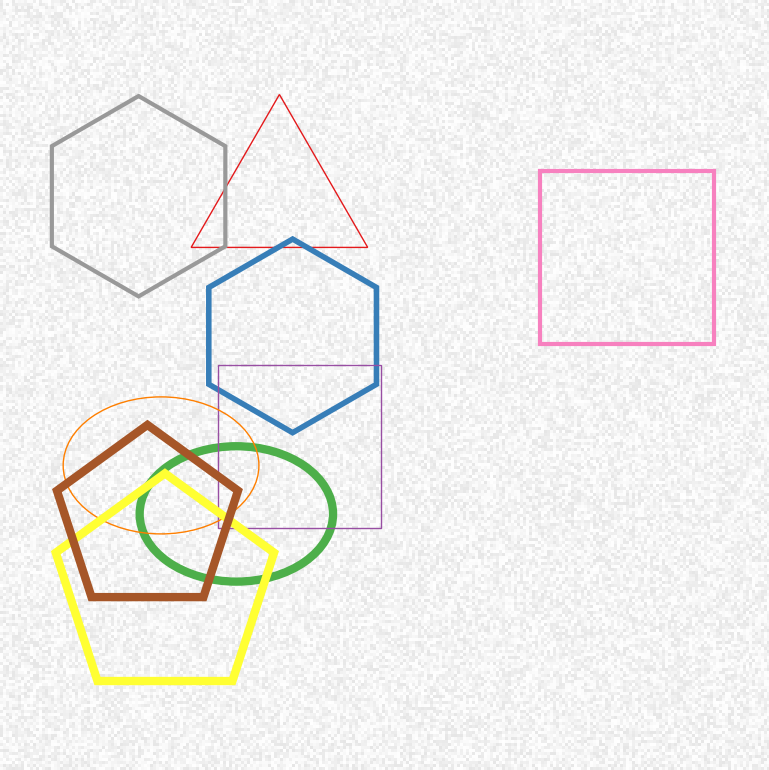[{"shape": "triangle", "thickness": 0.5, "radius": 0.66, "center": [0.363, 0.745]}, {"shape": "hexagon", "thickness": 2, "radius": 0.63, "center": [0.38, 0.564]}, {"shape": "oval", "thickness": 3, "radius": 0.63, "center": [0.307, 0.333]}, {"shape": "square", "thickness": 0.5, "radius": 0.53, "center": [0.389, 0.42]}, {"shape": "oval", "thickness": 0.5, "radius": 0.64, "center": [0.209, 0.396]}, {"shape": "pentagon", "thickness": 3, "radius": 0.75, "center": [0.214, 0.236]}, {"shape": "pentagon", "thickness": 3, "radius": 0.62, "center": [0.192, 0.325]}, {"shape": "square", "thickness": 1.5, "radius": 0.56, "center": [0.814, 0.666]}, {"shape": "hexagon", "thickness": 1.5, "radius": 0.65, "center": [0.18, 0.745]}]